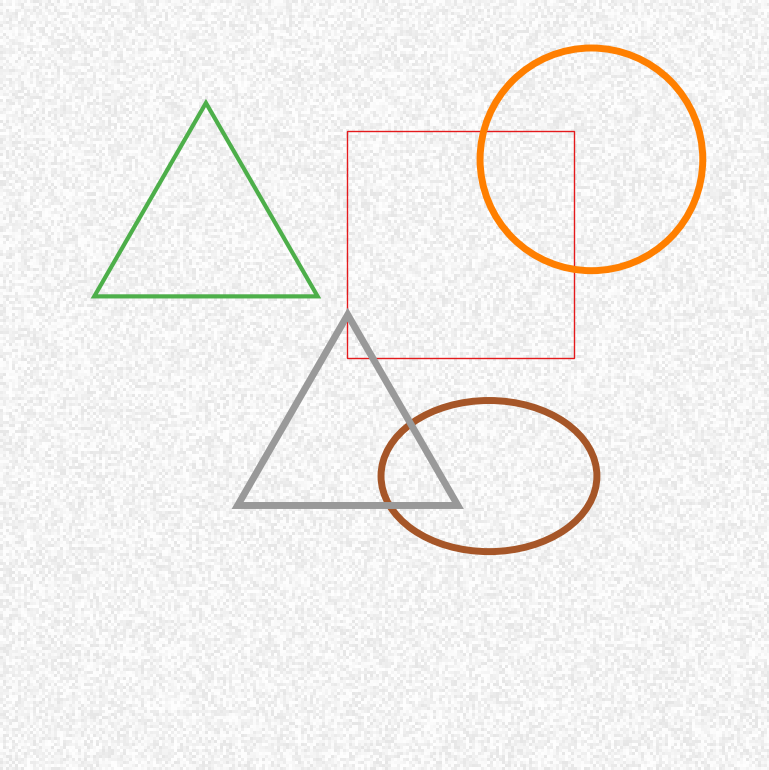[{"shape": "square", "thickness": 0.5, "radius": 0.74, "center": [0.598, 0.682]}, {"shape": "triangle", "thickness": 1.5, "radius": 0.84, "center": [0.267, 0.699]}, {"shape": "circle", "thickness": 2.5, "radius": 0.72, "center": [0.768, 0.793]}, {"shape": "oval", "thickness": 2.5, "radius": 0.7, "center": [0.635, 0.382]}, {"shape": "triangle", "thickness": 2.5, "radius": 0.83, "center": [0.452, 0.426]}]